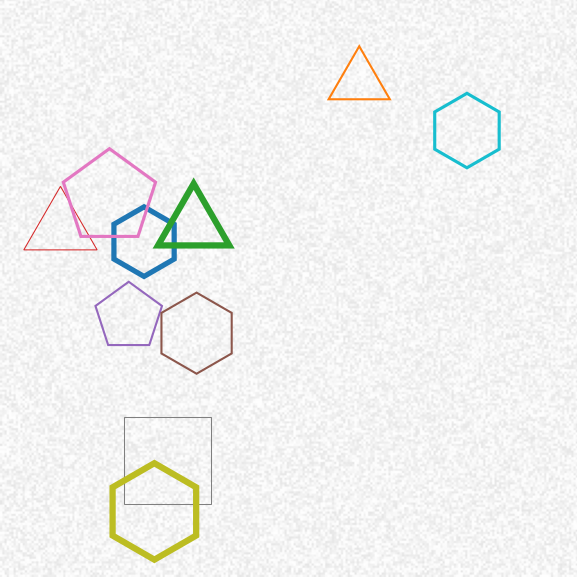[{"shape": "hexagon", "thickness": 2.5, "radius": 0.3, "center": [0.249, 0.581]}, {"shape": "triangle", "thickness": 1, "radius": 0.31, "center": [0.622, 0.858]}, {"shape": "triangle", "thickness": 3, "radius": 0.36, "center": [0.335, 0.61]}, {"shape": "triangle", "thickness": 0.5, "radius": 0.37, "center": [0.105, 0.603]}, {"shape": "pentagon", "thickness": 1, "radius": 0.3, "center": [0.223, 0.451]}, {"shape": "hexagon", "thickness": 1, "radius": 0.35, "center": [0.34, 0.422]}, {"shape": "pentagon", "thickness": 1.5, "radius": 0.42, "center": [0.19, 0.658]}, {"shape": "square", "thickness": 0.5, "radius": 0.38, "center": [0.29, 0.202]}, {"shape": "hexagon", "thickness": 3, "radius": 0.42, "center": [0.267, 0.114]}, {"shape": "hexagon", "thickness": 1.5, "radius": 0.32, "center": [0.809, 0.773]}]